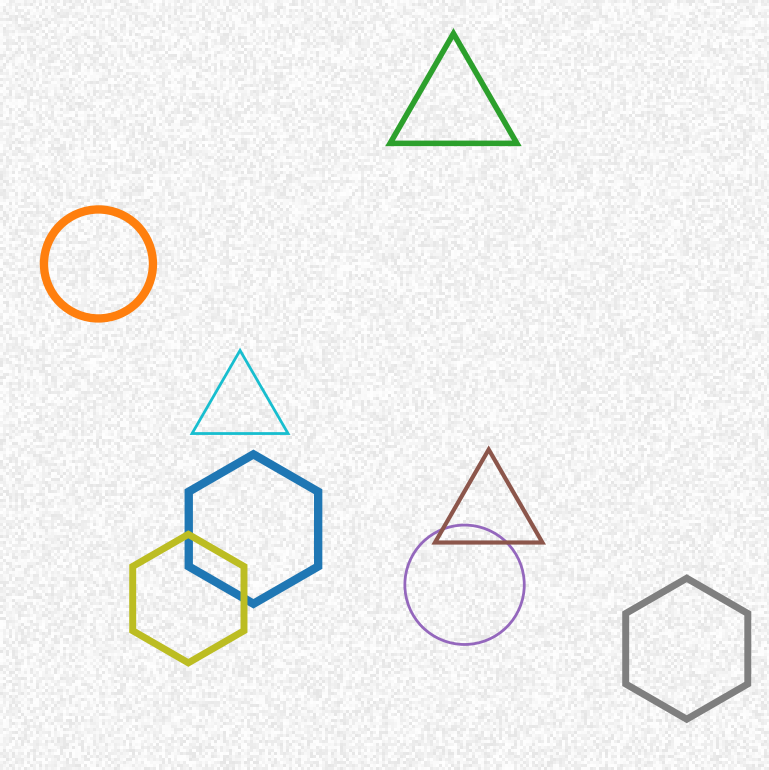[{"shape": "hexagon", "thickness": 3, "radius": 0.49, "center": [0.329, 0.313]}, {"shape": "circle", "thickness": 3, "radius": 0.35, "center": [0.128, 0.657]}, {"shape": "triangle", "thickness": 2, "radius": 0.48, "center": [0.589, 0.861]}, {"shape": "circle", "thickness": 1, "radius": 0.39, "center": [0.603, 0.241]}, {"shape": "triangle", "thickness": 1.5, "radius": 0.4, "center": [0.635, 0.336]}, {"shape": "hexagon", "thickness": 2.5, "radius": 0.46, "center": [0.892, 0.157]}, {"shape": "hexagon", "thickness": 2.5, "radius": 0.42, "center": [0.245, 0.223]}, {"shape": "triangle", "thickness": 1, "radius": 0.36, "center": [0.312, 0.473]}]